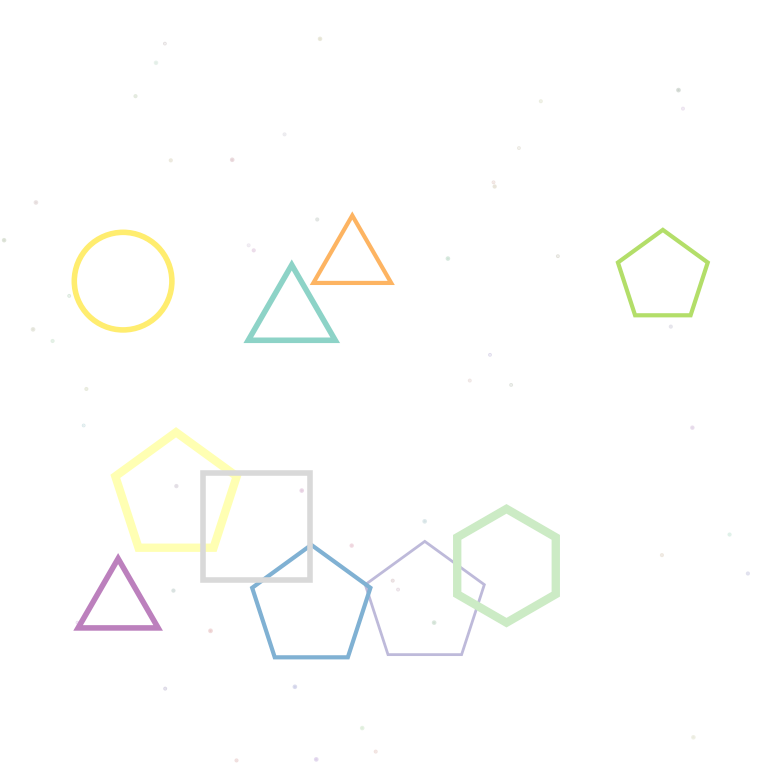[{"shape": "triangle", "thickness": 2, "radius": 0.33, "center": [0.379, 0.591]}, {"shape": "pentagon", "thickness": 3, "radius": 0.41, "center": [0.229, 0.356]}, {"shape": "pentagon", "thickness": 1, "radius": 0.41, "center": [0.552, 0.216]}, {"shape": "pentagon", "thickness": 1.5, "radius": 0.4, "center": [0.404, 0.212]}, {"shape": "triangle", "thickness": 1.5, "radius": 0.29, "center": [0.458, 0.662]}, {"shape": "pentagon", "thickness": 1.5, "radius": 0.31, "center": [0.861, 0.64]}, {"shape": "square", "thickness": 2, "radius": 0.35, "center": [0.333, 0.316]}, {"shape": "triangle", "thickness": 2, "radius": 0.3, "center": [0.153, 0.215]}, {"shape": "hexagon", "thickness": 3, "radius": 0.37, "center": [0.658, 0.265]}, {"shape": "circle", "thickness": 2, "radius": 0.32, "center": [0.16, 0.635]}]